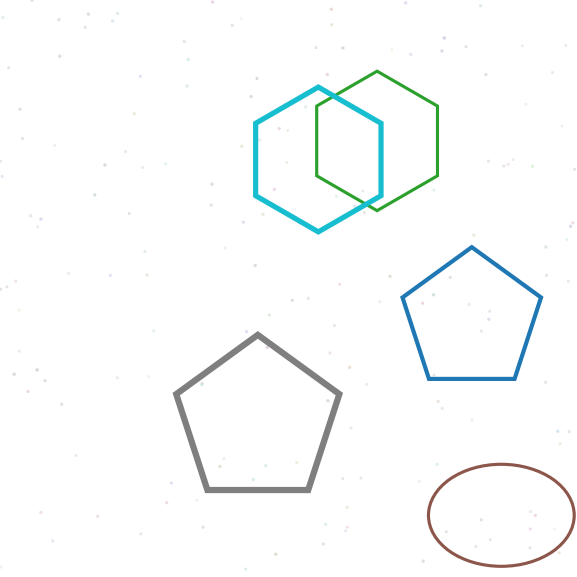[{"shape": "pentagon", "thickness": 2, "radius": 0.63, "center": [0.817, 0.445]}, {"shape": "hexagon", "thickness": 1.5, "radius": 0.6, "center": [0.653, 0.755]}, {"shape": "oval", "thickness": 1.5, "radius": 0.63, "center": [0.868, 0.107]}, {"shape": "pentagon", "thickness": 3, "radius": 0.74, "center": [0.446, 0.271]}, {"shape": "hexagon", "thickness": 2.5, "radius": 0.63, "center": [0.551, 0.723]}]